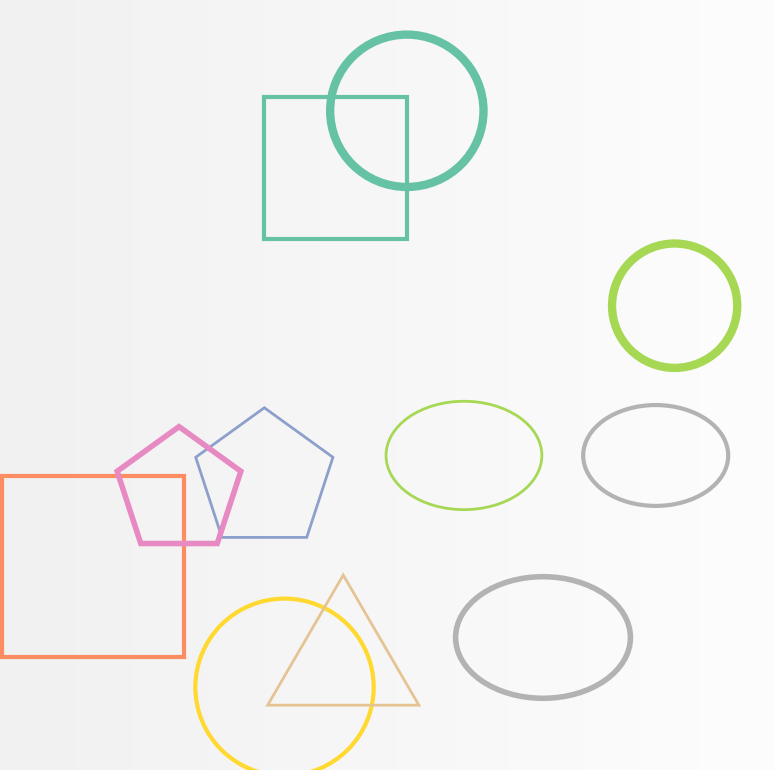[{"shape": "circle", "thickness": 3, "radius": 0.49, "center": [0.525, 0.856]}, {"shape": "square", "thickness": 1.5, "radius": 0.46, "center": [0.433, 0.782]}, {"shape": "square", "thickness": 1.5, "radius": 0.59, "center": [0.12, 0.264]}, {"shape": "pentagon", "thickness": 1, "radius": 0.47, "center": [0.341, 0.377]}, {"shape": "pentagon", "thickness": 2, "radius": 0.42, "center": [0.231, 0.362]}, {"shape": "oval", "thickness": 1, "radius": 0.5, "center": [0.599, 0.408]}, {"shape": "circle", "thickness": 3, "radius": 0.4, "center": [0.871, 0.603]}, {"shape": "circle", "thickness": 1.5, "radius": 0.58, "center": [0.367, 0.108]}, {"shape": "triangle", "thickness": 1, "radius": 0.56, "center": [0.443, 0.141]}, {"shape": "oval", "thickness": 1.5, "radius": 0.47, "center": [0.846, 0.408]}, {"shape": "oval", "thickness": 2, "radius": 0.56, "center": [0.701, 0.172]}]